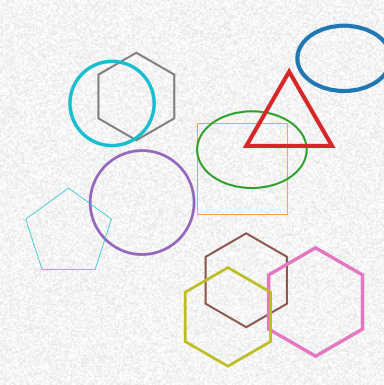[{"shape": "oval", "thickness": 3, "radius": 0.61, "center": [0.894, 0.848]}, {"shape": "square", "thickness": 0.5, "radius": 0.59, "center": [0.628, 0.562]}, {"shape": "oval", "thickness": 1.5, "radius": 0.71, "center": [0.654, 0.611]}, {"shape": "triangle", "thickness": 3, "radius": 0.64, "center": [0.751, 0.685]}, {"shape": "circle", "thickness": 2, "radius": 0.67, "center": [0.369, 0.474]}, {"shape": "hexagon", "thickness": 1.5, "radius": 0.61, "center": [0.64, 0.272]}, {"shape": "hexagon", "thickness": 2.5, "radius": 0.7, "center": [0.82, 0.216]}, {"shape": "hexagon", "thickness": 1.5, "radius": 0.57, "center": [0.354, 0.749]}, {"shape": "hexagon", "thickness": 2, "radius": 0.64, "center": [0.592, 0.177]}, {"shape": "circle", "thickness": 2.5, "radius": 0.55, "center": [0.291, 0.731]}, {"shape": "pentagon", "thickness": 0.5, "radius": 0.59, "center": [0.178, 0.395]}]